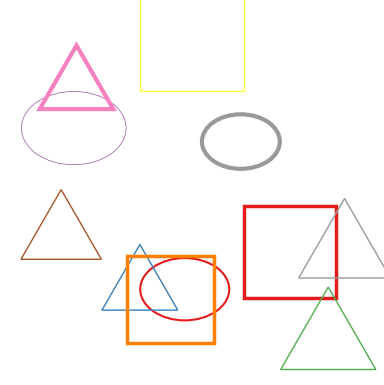[{"shape": "square", "thickness": 2.5, "radius": 0.6, "center": [0.754, 0.344]}, {"shape": "oval", "thickness": 1.5, "radius": 0.58, "center": [0.48, 0.249]}, {"shape": "triangle", "thickness": 1, "radius": 0.57, "center": [0.363, 0.251]}, {"shape": "triangle", "thickness": 1, "radius": 0.71, "center": [0.853, 0.112]}, {"shape": "oval", "thickness": 0.5, "radius": 0.68, "center": [0.192, 0.667]}, {"shape": "square", "thickness": 2.5, "radius": 0.56, "center": [0.442, 0.222]}, {"shape": "square", "thickness": 1, "radius": 0.67, "center": [0.498, 0.899]}, {"shape": "triangle", "thickness": 1, "radius": 0.6, "center": [0.159, 0.387]}, {"shape": "triangle", "thickness": 3, "radius": 0.55, "center": [0.199, 0.772]}, {"shape": "triangle", "thickness": 1, "radius": 0.69, "center": [0.895, 0.347]}, {"shape": "oval", "thickness": 3, "radius": 0.51, "center": [0.626, 0.632]}]